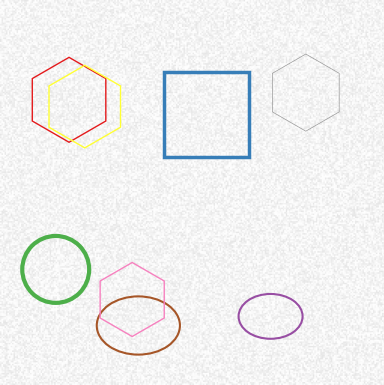[{"shape": "hexagon", "thickness": 1, "radius": 0.55, "center": [0.179, 0.741]}, {"shape": "square", "thickness": 2.5, "radius": 0.55, "center": [0.536, 0.703]}, {"shape": "circle", "thickness": 3, "radius": 0.43, "center": [0.145, 0.3]}, {"shape": "oval", "thickness": 1.5, "radius": 0.42, "center": [0.703, 0.178]}, {"shape": "hexagon", "thickness": 1, "radius": 0.54, "center": [0.22, 0.723]}, {"shape": "oval", "thickness": 1.5, "radius": 0.54, "center": [0.359, 0.155]}, {"shape": "hexagon", "thickness": 1, "radius": 0.48, "center": [0.343, 0.222]}, {"shape": "hexagon", "thickness": 0.5, "radius": 0.5, "center": [0.794, 0.759]}]